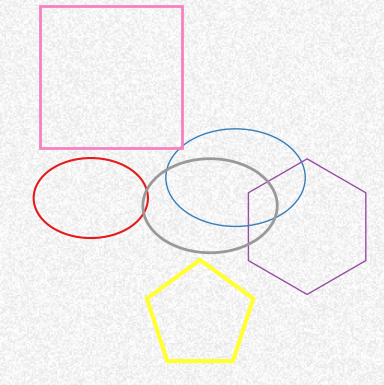[{"shape": "oval", "thickness": 1.5, "radius": 0.74, "center": [0.236, 0.486]}, {"shape": "oval", "thickness": 1, "radius": 0.91, "center": [0.612, 0.539]}, {"shape": "hexagon", "thickness": 1, "radius": 0.88, "center": [0.798, 0.411]}, {"shape": "pentagon", "thickness": 3, "radius": 0.73, "center": [0.52, 0.18]}, {"shape": "square", "thickness": 2, "radius": 0.92, "center": [0.288, 0.8]}, {"shape": "oval", "thickness": 2, "radius": 0.87, "center": [0.546, 0.466]}]